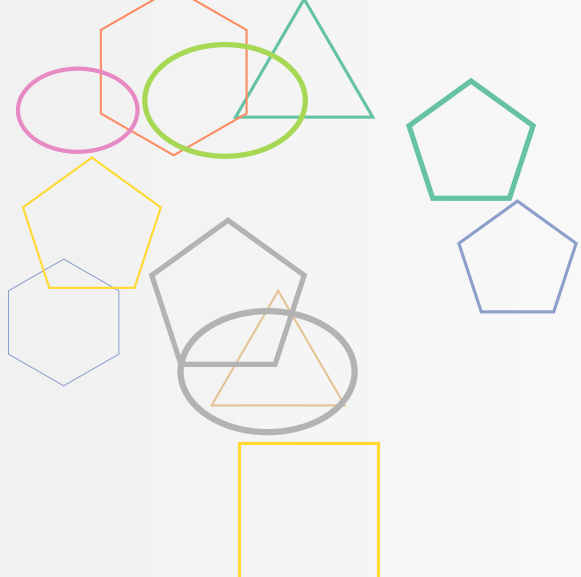[{"shape": "pentagon", "thickness": 2.5, "radius": 0.56, "center": [0.81, 0.747]}, {"shape": "triangle", "thickness": 1.5, "radius": 0.68, "center": [0.523, 0.864]}, {"shape": "hexagon", "thickness": 1, "radius": 0.72, "center": [0.299, 0.875]}, {"shape": "pentagon", "thickness": 1.5, "radius": 0.53, "center": [0.89, 0.545]}, {"shape": "hexagon", "thickness": 0.5, "radius": 0.55, "center": [0.11, 0.441]}, {"shape": "oval", "thickness": 2, "radius": 0.51, "center": [0.134, 0.808]}, {"shape": "oval", "thickness": 2.5, "radius": 0.69, "center": [0.387, 0.825]}, {"shape": "pentagon", "thickness": 1, "radius": 0.62, "center": [0.158, 0.602]}, {"shape": "square", "thickness": 1.5, "radius": 0.6, "center": [0.531, 0.113]}, {"shape": "triangle", "thickness": 1, "radius": 0.66, "center": [0.479, 0.363]}, {"shape": "oval", "thickness": 3, "radius": 0.75, "center": [0.46, 0.356]}, {"shape": "pentagon", "thickness": 2.5, "radius": 0.69, "center": [0.392, 0.48]}]